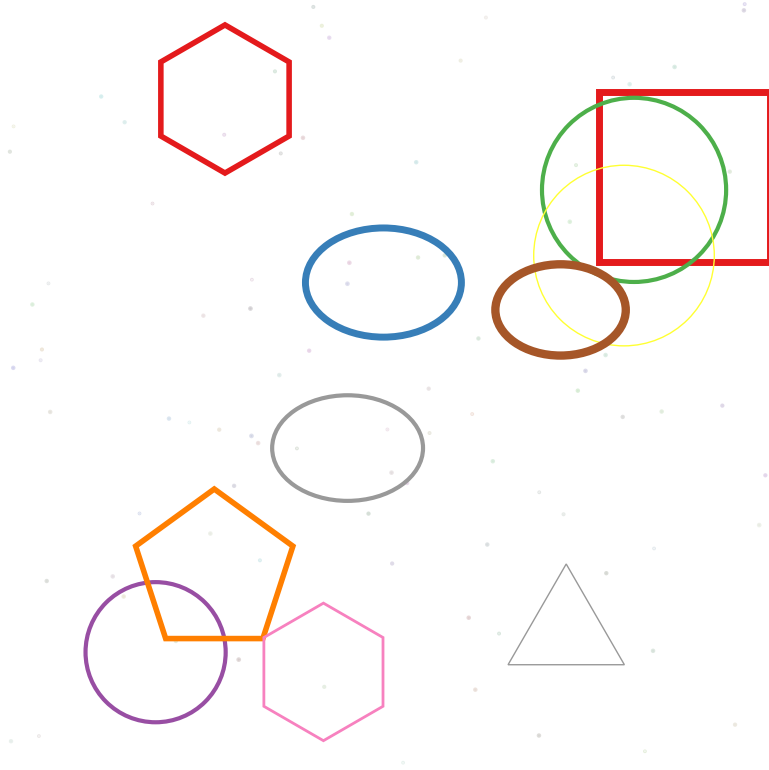[{"shape": "square", "thickness": 2.5, "radius": 0.55, "center": [0.889, 0.77]}, {"shape": "hexagon", "thickness": 2, "radius": 0.48, "center": [0.292, 0.871]}, {"shape": "oval", "thickness": 2.5, "radius": 0.51, "center": [0.498, 0.633]}, {"shape": "circle", "thickness": 1.5, "radius": 0.6, "center": [0.823, 0.753]}, {"shape": "circle", "thickness": 1.5, "radius": 0.46, "center": [0.202, 0.153]}, {"shape": "pentagon", "thickness": 2, "radius": 0.54, "center": [0.278, 0.258]}, {"shape": "circle", "thickness": 0.5, "radius": 0.59, "center": [0.81, 0.668]}, {"shape": "oval", "thickness": 3, "radius": 0.42, "center": [0.728, 0.598]}, {"shape": "hexagon", "thickness": 1, "radius": 0.45, "center": [0.42, 0.127]}, {"shape": "oval", "thickness": 1.5, "radius": 0.49, "center": [0.451, 0.418]}, {"shape": "triangle", "thickness": 0.5, "radius": 0.44, "center": [0.735, 0.18]}]